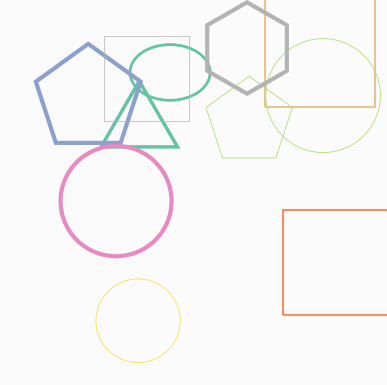[{"shape": "oval", "thickness": 2, "radius": 0.52, "center": [0.439, 0.812]}, {"shape": "triangle", "thickness": 2.5, "radius": 0.57, "center": [0.359, 0.675]}, {"shape": "square", "thickness": 1.5, "radius": 0.68, "center": [0.867, 0.319]}, {"shape": "pentagon", "thickness": 3, "radius": 0.71, "center": [0.228, 0.744]}, {"shape": "circle", "thickness": 3, "radius": 0.72, "center": [0.3, 0.478]}, {"shape": "circle", "thickness": 0.5, "radius": 0.74, "center": [0.834, 0.752]}, {"shape": "pentagon", "thickness": 0.5, "radius": 0.59, "center": [0.643, 0.684]}, {"shape": "circle", "thickness": 0.5, "radius": 0.54, "center": [0.356, 0.167]}, {"shape": "square", "thickness": 1.5, "radius": 0.71, "center": [0.825, 0.865]}, {"shape": "hexagon", "thickness": 3, "radius": 0.59, "center": [0.638, 0.875]}, {"shape": "square", "thickness": 0.5, "radius": 0.55, "center": [0.379, 0.795]}]